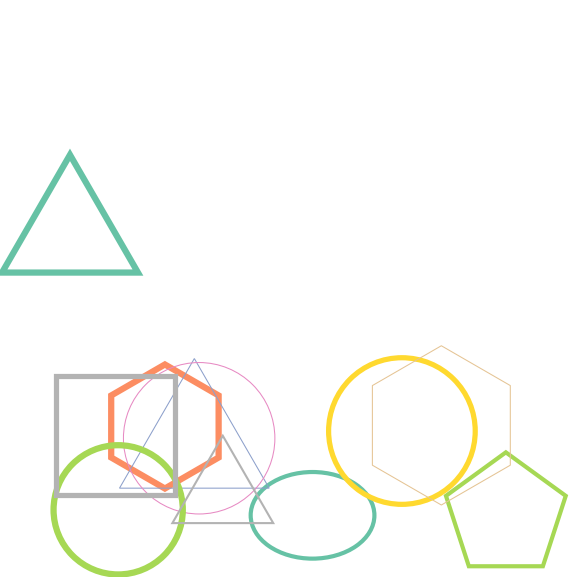[{"shape": "oval", "thickness": 2, "radius": 0.54, "center": [0.541, 0.107]}, {"shape": "triangle", "thickness": 3, "radius": 0.68, "center": [0.121, 0.595]}, {"shape": "hexagon", "thickness": 3, "radius": 0.54, "center": [0.286, 0.261]}, {"shape": "triangle", "thickness": 0.5, "radius": 0.75, "center": [0.337, 0.229]}, {"shape": "circle", "thickness": 0.5, "radius": 0.66, "center": [0.345, 0.24]}, {"shape": "circle", "thickness": 3, "radius": 0.56, "center": [0.205, 0.116]}, {"shape": "pentagon", "thickness": 2, "radius": 0.55, "center": [0.876, 0.107]}, {"shape": "circle", "thickness": 2.5, "radius": 0.63, "center": [0.696, 0.253]}, {"shape": "hexagon", "thickness": 0.5, "radius": 0.69, "center": [0.764, 0.263]}, {"shape": "triangle", "thickness": 1, "radius": 0.5, "center": [0.386, 0.144]}, {"shape": "square", "thickness": 2.5, "radius": 0.52, "center": [0.2, 0.245]}]